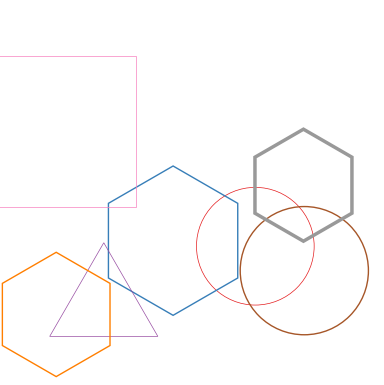[{"shape": "circle", "thickness": 0.5, "radius": 0.76, "center": [0.663, 0.36]}, {"shape": "hexagon", "thickness": 1, "radius": 0.97, "center": [0.45, 0.375]}, {"shape": "triangle", "thickness": 0.5, "radius": 0.81, "center": [0.27, 0.207]}, {"shape": "hexagon", "thickness": 1, "radius": 0.81, "center": [0.146, 0.183]}, {"shape": "circle", "thickness": 1, "radius": 0.83, "center": [0.79, 0.297]}, {"shape": "square", "thickness": 0.5, "radius": 0.98, "center": [0.157, 0.659]}, {"shape": "hexagon", "thickness": 2.5, "radius": 0.73, "center": [0.788, 0.519]}]